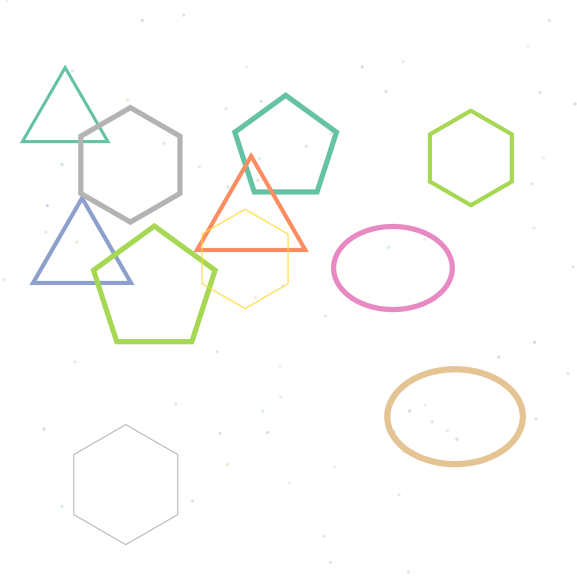[{"shape": "pentagon", "thickness": 2.5, "radius": 0.46, "center": [0.495, 0.742]}, {"shape": "triangle", "thickness": 1.5, "radius": 0.43, "center": [0.113, 0.797]}, {"shape": "triangle", "thickness": 2, "radius": 0.54, "center": [0.435, 0.62]}, {"shape": "triangle", "thickness": 2, "radius": 0.49, "center": [0.142, 0.558]}, {"shape": "oval", "thickness": 2.5, "radius": 0.51, "center": [0.68, 0.535]}, {"shape": "hexagon", "thickness": 2, "radius": 0.41, "center": [0.815, 0.726]}, {"shape": "pentagon", "thickness": 2.5, "radius": 0.55, "center": [0.267, 0.497]}, {"shape": "hexagon", "thickness": 0.5, "radius": 0.43, "center": [0.424, 0.551]}, {"shape": "oval", "thickness": 3, "radius": 0.59, "center": [0.788, 0.278]}, {"shape": "hexagon", "thickness": 0.5, "radius": 0.52, "center": [0.218, 0.16]}, {"shape": "hexagon", "thickness": 2.5, "radius": 0.5, "center": [0.226, 0.714]}]